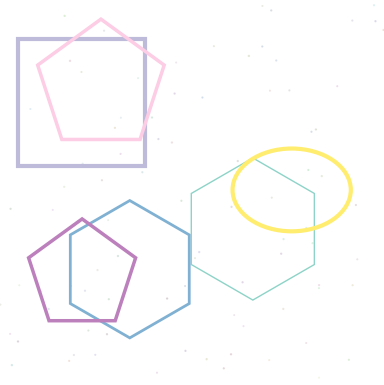[{"shape": "hexagon", "thickness": 1, "radius": 0.92, "center": [0.657, 0.405]}, {"shape": "square", "thickness": 3, "radius": 0.83, "center": [0.211, 0.733]}, {"shape": "hexagon", "thickness": 2, "radius": 0.89, "center": [0.337, 0.301]}, {"shape": "pentagon", "thickness": 2.5, "radius": 0.86, "center": [0.262, 0.777]}, {"shape": "pentagon", "thickness": 2.5, "radius": 0.73, "center": [0.213, 0.285]}, {"shape": "oval", "thickness": 3, "radius": 0.77, "center": [0.758, 0.507]}]